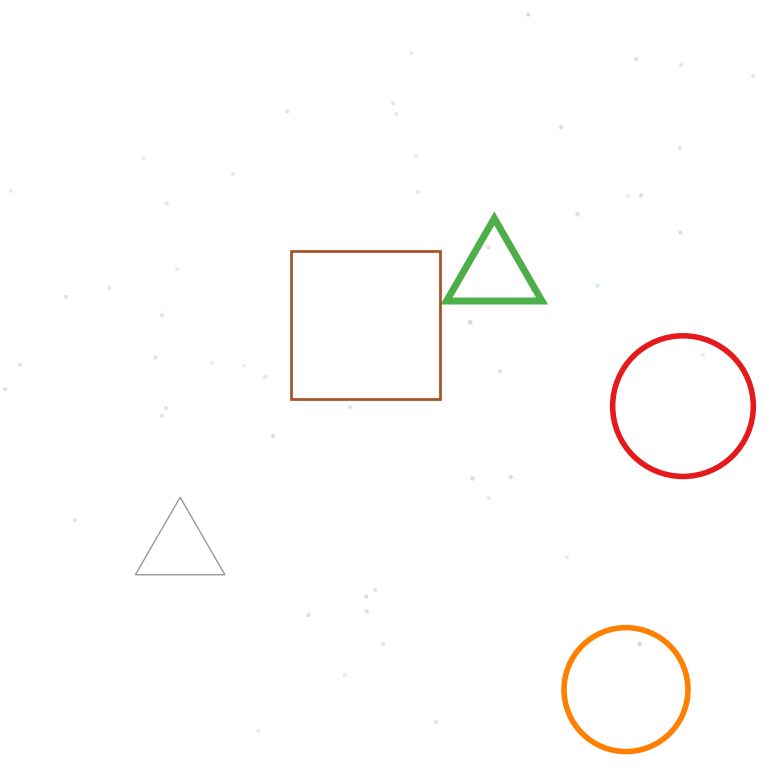[{"shape": "circle", "thickness": 2, "radius": 0.46, "center": [0.887, 0.473]}, {"shape": "triangle", "thickness": 2.5, "radius": 0.36, "center": [0.642, 0.645]}, {"shape": "circle", "thickness": 2, "radius": 0.4, "center": [0.813, 0.104]}, {"shape": "square", "thickness": 1, "radius": 0.48, "center": [0.475, 0.577]}, {"shape": "triangle", "thickness": 0.5, "radius": 0.34, "center": [0.234, 0.287]}]